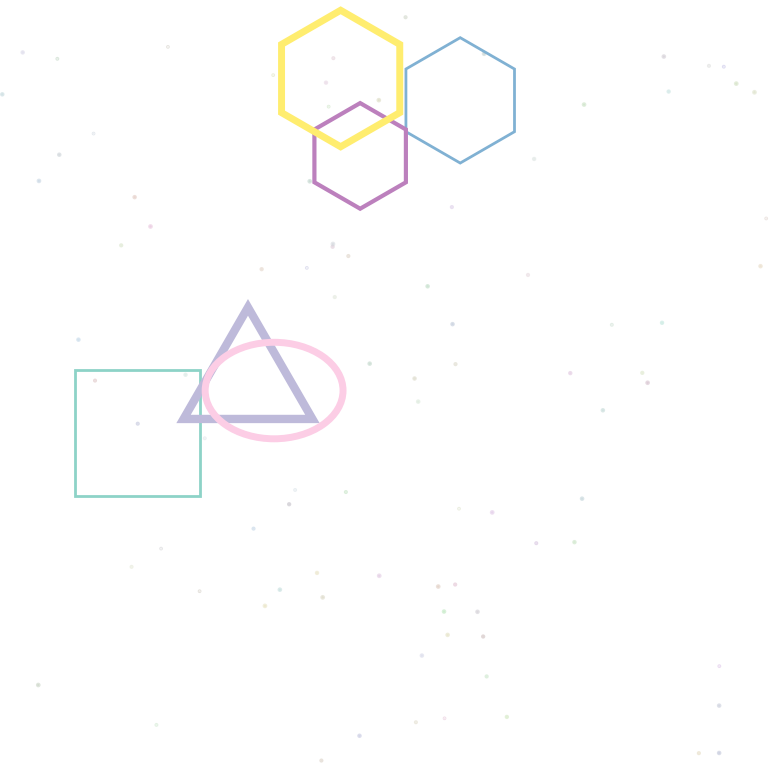[{"shape": "square", "thickness": 1, "radius": 0.41, "center": [0.179, 0.437]}, {"shape": "triangle", "thickness": 3, "radius": 0.48, "center": [0.322, 0.504]}, {"shape": "hexagon", "thickness": 1, "radius": 0.41, "center": [0.598, 0.87]}, {"shape": "oval", "thickness": 2.5, "radius": 0.45, "center": [0.356, 0.493]}, {"shape": "hexagon", "thickness": 1.5, "radius": 0.34, "center": [0.468, 0.798]}, {"shape": "hexagon", "thickness": 2.5, "radius": 0.44, "center": [0.442, 0.898]}]